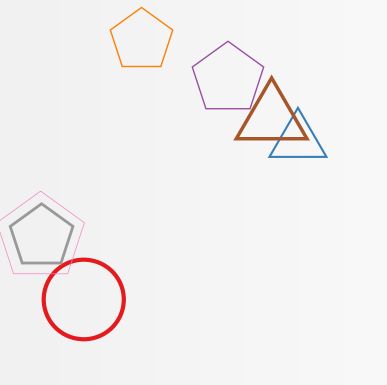[{"shape": "circle", "thickness": 3, "radius": 0.52, "center": [0.216, 0.222]}, {"shape": "triangle", "thickness": 1.5, "radius": 0.42, "center": [0.769, 0.635]}, {"shape": "pentagon", "thickness": 1, "radius": 0.48, "center": [0.588, 0.796]}, {"shape": "pentagon", "thickness": 1, "radius": 0.42, "center": [0.365, 0.896]}, {"shape": "triangle", "thickness": 2.5, "radius": 0.53, "center": [0.701, 0.692]}, {"shape": "pentagon", "thickness": 0.5, "radius": 0.59, "center": [0.105, 0.385]}, {"shape": "pentagon", "thickness": 2, "radius": 0.43, "center": [0.107, 0.386]}]